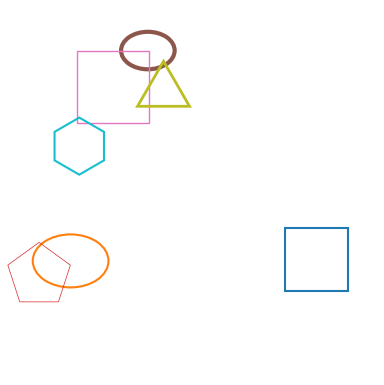[{"shape": "square", "thickness": 1.5, "radius": 0.41, "center": [0.822, 0.326]}, {"shape": "oval", "thickness": 1.5, "radius": 0.49, "center": [0.183, 0.322]}, {"shape": "pentagon", "thickness": 0.5, "radius": 0.43, "center": [0.102, 0.285]}, {"shape": "oval", "thickness": 3, "radius": 0.35, "center": [0.384, 0.869]}, {"shape": "square", "thickness": 1, "radius": 0.47, "center": [0.293, 0.774]}, {"shape": "triangle", "thickness": 2, "radius": 0.39, "center": [0.425, 0.763]}, {"shape": "hexagon", "thickness": 1.5, "radius": 0.37, "center": [0.206, 0.62]}]